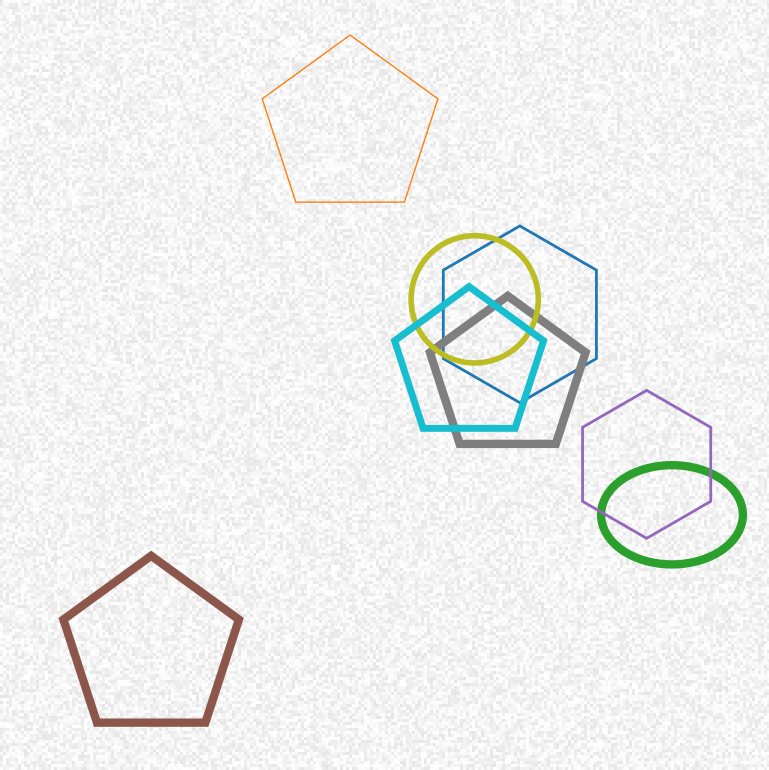[{"shape": "hexagon", "thickness": 1, "radius": 0.57, "center": [0.675, 0.592]}, {"shape": "pentagon", "thickness": 0.5, "radius": 0.6, "center": [0.455, 0.835]}, {"shape": "oval", "thickness": 3, "radius": 0.46, "center": [0.873, 0.331]}, {"shape": "hexagon", "thickness": 1, "radius": 0.48, "center": [0.84, 0.397]}, {"shape": "pentagon", "thickness": 3, "radius": 0.6, "center": [0.196, 0.158]}, {"shape": "pentagon", "thickness": 3, "radius": 0.53, "center": [0.659, 0.509]}, {"shape": "circle", "thickness": 2, "radius": 0.41, "center": [0.617, 0.611]}, {"shape": "pentagon", "thickness": 2.5, "radius": 0.51, "center": [0.609, 0.526]}]